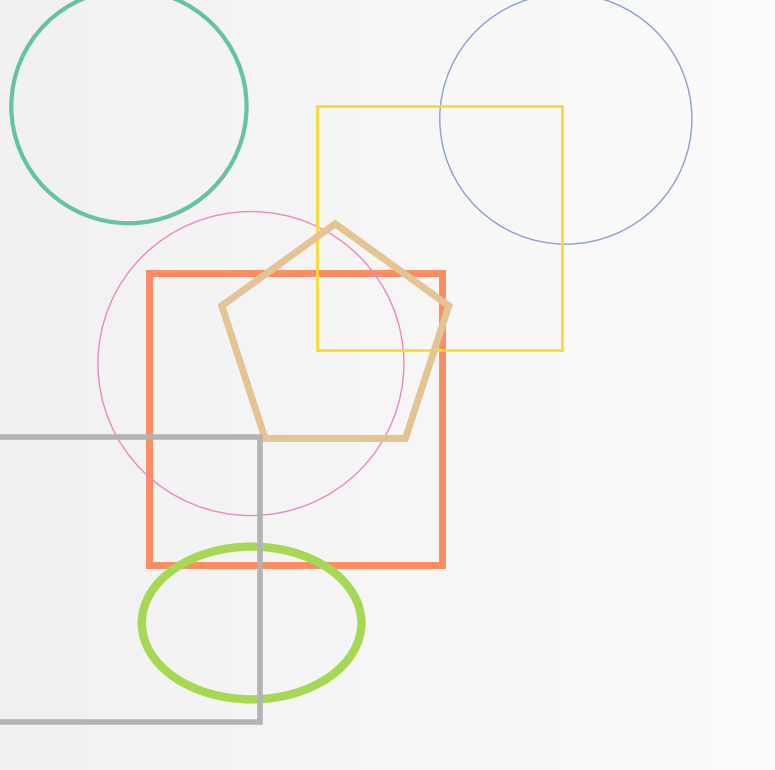[{"shape": "circle", "thickness": 1.5, "radius": 0.76, "center": [0.166, 0.862]}, {"shape": "square", "thickness": 2.5, "radius": 0.95, "center": [0.381, 0.456]}, {"shape": "circle", "thickness": 0.5, "radius": 0.81, "center": [0.73, 0.846]}, {"shape": "circle", "thickness": 0.5, "radius": 0.99, "center": [0.324, 0.528]}, {"shape": "oval", "thickness": 3, "radius": 0.71, "center": [0.325, 0.191]}, {"shape": "square", "thickness": 1, "radius": 0.79, "center": [0.568, 0.704]}, {"shape": "pentagon", "thickness": 2.5, "radius": 0.77, "center": [0.433, 0.555]}, {"shape": "square", "thickness": 2, "radius": 0.92, "center": [0.151, 0.248]}]